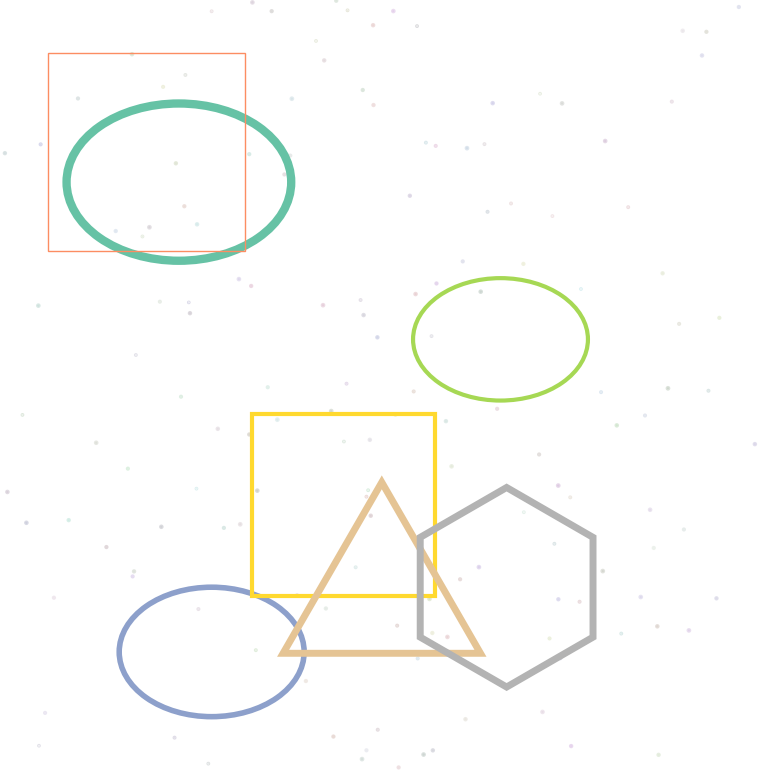[{"shape": "oval", "thickness": 3, "radius": 0.73, "center": [0.232, 0.763]}, {"shape": "square", "thickness": 0.5, "radius": 0.64, "center": [0.19, 0.803]}, {"shape": "oval", "thickness": 2, "radius": 0.6, "center": [0.275, 0.153]}, {"shape": "oval", "thickness": 1.5, "radius": 0.57, "center": [0.65, 0.559]}, {"shape": "square", "thickness": 1.5, "radius": 0.59, "center": [0.446, 0.344]}, {"shape": "triangle", "thickness": 2.5, "radius": 0.74, "center": [0.496, 0.226]}, {"shape": "hexagon", "thickness": 2.5, "radius": 0.65, "center": [0.658, 0.237]}]